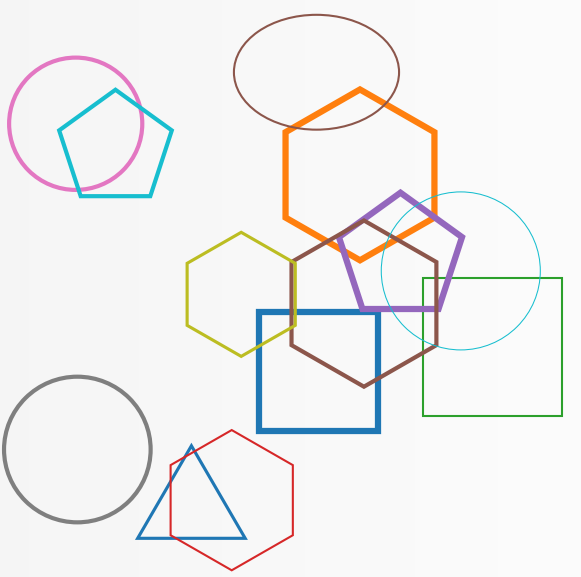[{"shape": "triangle", "thickness": 1.5, "radius": 0.53, "center": [0.329, 0.12]}, {"shape": "square", "thickness": 3, "radius": 0.51, "center": [0.548, 0.356]}, {"shape": "hexagon", "thickness": 3, "radius": 0.74, "center": [0.619, 0.696]}, {"shape": "square", "thickness": 1, "radius": 0.6, "center": [0.848, 0.398]}, {"shape": "hexagon", "thickness": 1, "radius": 0.61, "center": [0.399, 0.133]}, {"shape": "pentagon", "thickness": 3, "radius": 0.56, "center": [0.689, 0.554]}, {"shape": "hexagon", "thickness": 2, "radius": 0.72, "center": [0.626, 0.473]}, {"shape": "oval", "thickness": 1, "radius": 0.71, "center": [0.545, 0.874]}, {"shape": "circle", "thickness": 2, "radius": 0.57, "center": [0.13, 0.785]}, {"shape": "circle", "thickness": 2, "radius": 0.63, "center": [0.133, 0.221]}, {"shape": "hexagon", "thickness": 1.5, "radius": 0.54, "center": [0.415, 0.489]}, {"shape": "pentagon", "thickness": 2, "radius": 0.51, "center": [0.199, 0.742]}, {"shape": "circle", "thickness": 0.5, "radius": 0.68, "center": [0.793, 0.53]}]